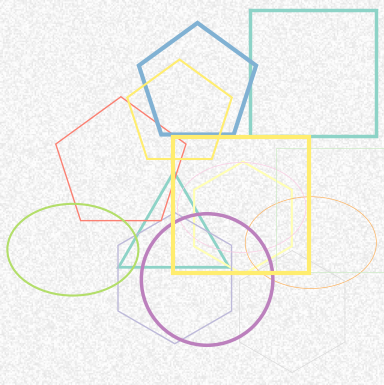[{"shape": "square", "thickness": 2.5, "radius": 0.82, "center": [0.813, 0.81]}, {"shape": "triangle", "thickness": 2, "radius": 0.83, "center": [0.452, 0.389]}, {"shape": "hexagon", "thickness": 1.5, "radius": 0.73, "center": [0.631, 0.434]}, {"shape": "hexagon", "thickness": 1, "radius": 0.85, "center": [0.454, 0.277]}, {"shape": "pentagon", "thickness": 1, "radius": 0.89, "center": [0.314, 0.571]}, {"shape": "pentagon", "thickness": 3, "radius": 0.8, "center": [0.513, 0.78]}, {"shape": "oval", "thickness": 0.5, "radius": 0.85, "center": [0.807, 0.37]}, {"shape": "oval", "thickness": 1.5, "radius": 0.85, "center": [0.189, 0.351]}, {"shape": "oval", "thickness": 0.5, "radius": 0.83, "center": [0.628, 0.461]}, {"shape": "hexagon", "thickness": 0.5, "radius": 0.79, "center": [0.759, 0.191]}, {"shape": "circle", "thickness": 2.5, "radius": 0.85, "center": [0.538, 0.274]}, {"shape": "square", "thickness": 0.5, "radius": 0.81, "center": [0.877, 0.454]}, {"shape": "pentagon", "thickness": 1.5, "radius": 0.71, "center": [0.466, 0.703]}, {"shape": "square", "thickness": 3, "radius": 0.88, "center": [0.626, 0.467]}]